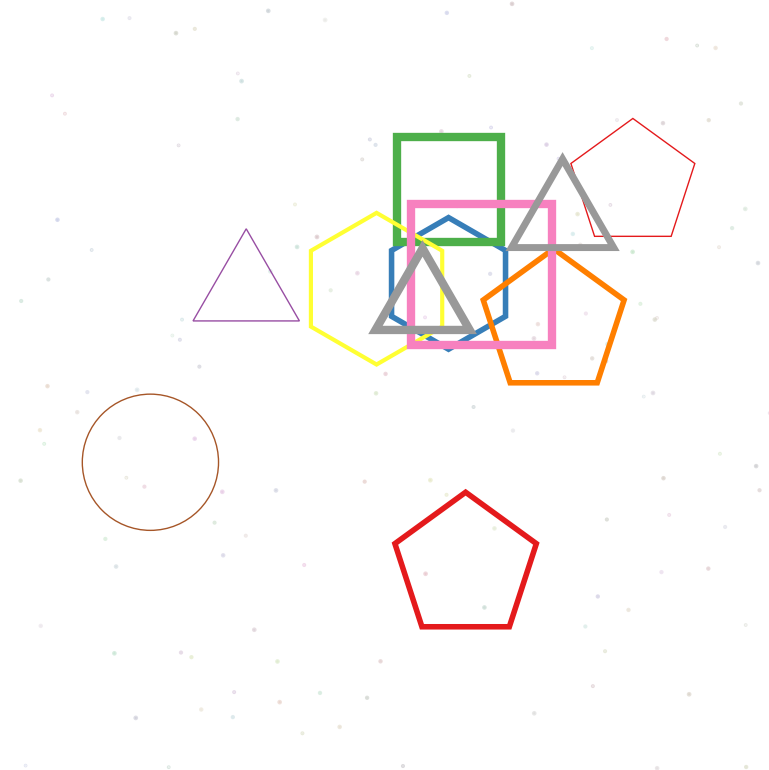[{"shape": "pentagon", "thickness": 0.5, "radius": 0.42, "center": [0.822, 0.762]}, {"shape": "pentagon", "thickness": 2, "radius": 0.48, "center": [0.605, 0.264]}, {"shape": "hexagon", "thickness": 2, "radius": 0.43, "center": [0.583, 0.632]}, {"shape": "square", "thickness": 3, "radius": 0.34, "center": [0.583, 0.754]}, {"shape": "triangle", "thickness": 0.5, "radius": 0.4, "center": [0.32, 0.623]}, {"shape": "pentagon", "thickness": 2, "radius": 0.48, "center": [0.719, 0.581]}, {"shape": "hexagon", "thickness": 1.5, "radius": 0.49, "center": [0.489, 0.625]}, {"shape": "circle", "thickness": 0.5, "radius": 0.44, "center": [0.195, 0.4]}, {"shape": "square", "thickness": 3, "radius": 0.46, "center": [0.625, 0.643]}, {"shape": "triangle", "thickness": 3, "radius": 0.35, "center": [0.549, 0.607]}, {"shape": "triangle", "thickness": 2.5, "radius": 0.38, "center": [0.731, 0.717]}]